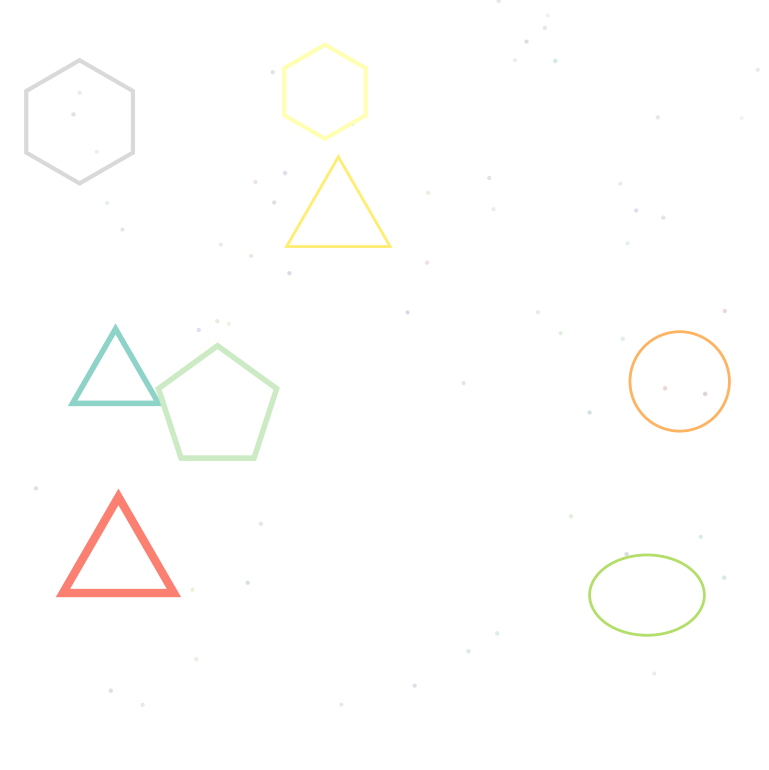[{"shape": "triangle", "thickness": 2, "radius": 0.32, "center": [0.15, 0.508]}, {"shape": "hexagon", "thickness": 1.5, "radius": 0.31, "center": [0.422, 0.881]}, {"shape": "triangle", "thickness": 3, "radius": 0.42, "center": [0.154, 0.271]}, {"shape": "circle", "thickness": 1, "radius": 0.32, "center": [0.883, 0.505]}, {"shape": "oval", "thickness": 1, "radius": 0.37, "center": [0.84, 0.227]}, {"shape": "hexagon", "thickness": 1.5, "radius": 0.4, "center": [0.103, 0.842]}, {"shape": "pentagon", "thickness": 2, "radius": 0.4, "center": [0.283, 0.47]}, {"shape": "triangle", "thickness": 1, "radius": 0.39, "center": [0.439, 0.719]}]